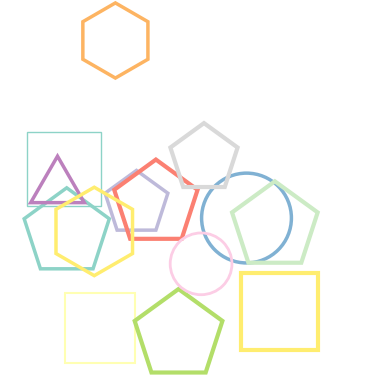[{"shape": "square", "thickness": 1, "radius": 0.48, "center": [0.166, 0.562]}, {"shape": "pentagon", "thickness": 2.5, "radius": 0.58, "center": [0.173, 0.396]}, {"shape": "square", "thickness": 1.5, "radius": 0.45, "center": [0.26, 0.148]}, {"shape": "pentagon", "thickness": 2.5, "radius": 0.43, "center": [0.355, 0.472]}, {"shape": "pentagon", "thickness": 3, "radius": 0.57, "center": [0.405, 0.472]}, {"shape": "circle", "thickness": 2.5, "radius": 0.58, "center": [0.64, 0.434]}, {"shape": "hexagon", "thickness": 2.5, "radius": 0.49, "center": [0.3, 0.895]}, {"shape": "pentagon", "thickness": 3, "radius": 0.6, "center": [0.464, 0.129]}, {"shape": "circle", "thickness": 2, "radius": 0.4, "center": [0.522, 0.315]}, {"shape": "pentagon", "thickness": 3, "radius": 0.46, "center": [0.53, 0.588]}, {"shape": "triangle", "thickness": 2.5, "radius": 0.4, "center": [0.149, 0.514]}, {"shape": "pentagon", "thickness": 3, "radius": 0.58, "center": [0.714, 0.412]}, {"shape": "square", "thickness": 3, "radius": 0.5, "center": [0.725, 0.19]}, {"shape": "hexagon", "thickness": 2.5, "radius": 0.57, "center": [0.245, 0.399]}]